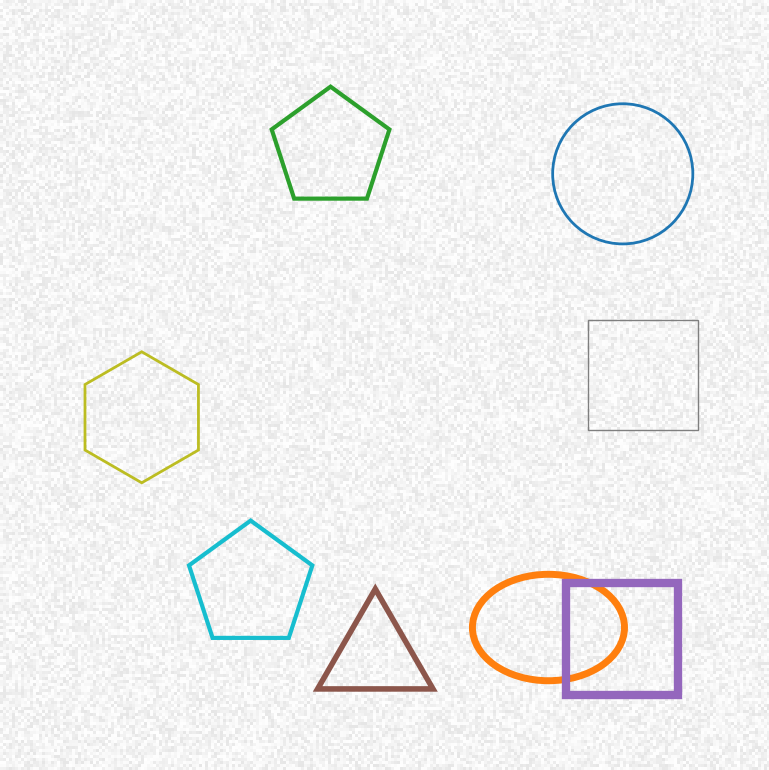[{"shape": "circle", "thickness": 1, "radius": 0.46, "center": [0.809, 0.774]}, {"shape": "oval", "thickness": 2.5, "radius": 0.49, "center": [0.712, 0.185]}, {"shape": "pentagon", "thickness": 1.5, "radius": 0.4, "center": [0.429, 0.807]}, {"shape": "square", "thickness": 3, "radius": 0.37, "center": [0.808, 0.17]}, {"shape": "triangle", "thickness": 2, "radius": 0.43, "center": [0.487, 0.149]}, {"shape": "square", "thickness": 0.5, "radius": 0.36, "center": [0.835, 0.513]}, {"shape": "hexagon", "thickness": 1, "radius": 0.43, "center": [0.184, 0.458]}, {"shape": "pentagon", "thickness": 1.5, "radius": 0.42, "center": [0.326, 0.24]}]